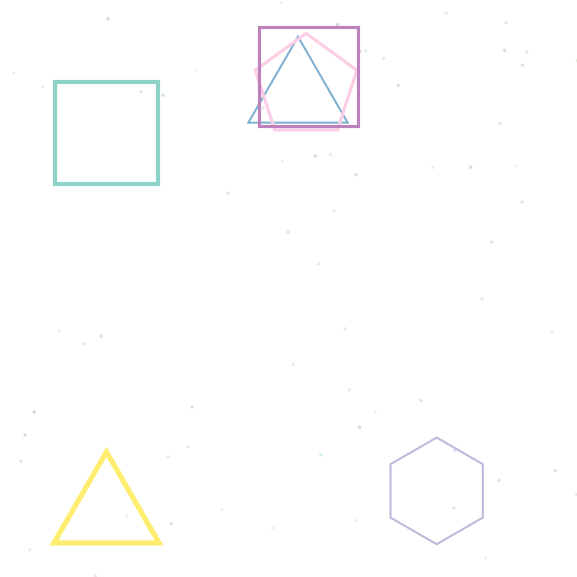[{"shape": "square", "thickness": 2, "radius": 0.44, "center": [0.184, 0.769]}, {"shape": "hexagon", "thickness": 1, "radius": 0.46, "center": [0.756, 0.149]}, {"shape": "triangle", "thickness": 1, "radius": 0.5, "center": [0.516, 0.836]}, {"shape": "pentagon", "thickness": 1.5, "radius": 0.46, "center": [0.53, 0.849]}, {"shape": "square", "thickness": 1.5, "radius": 0.43, "center": [0.534, 0.866]}, {"shape": "triangle", "thickness": 2.5, "radius": 0.53, "center": [0.184, 0.112]}]